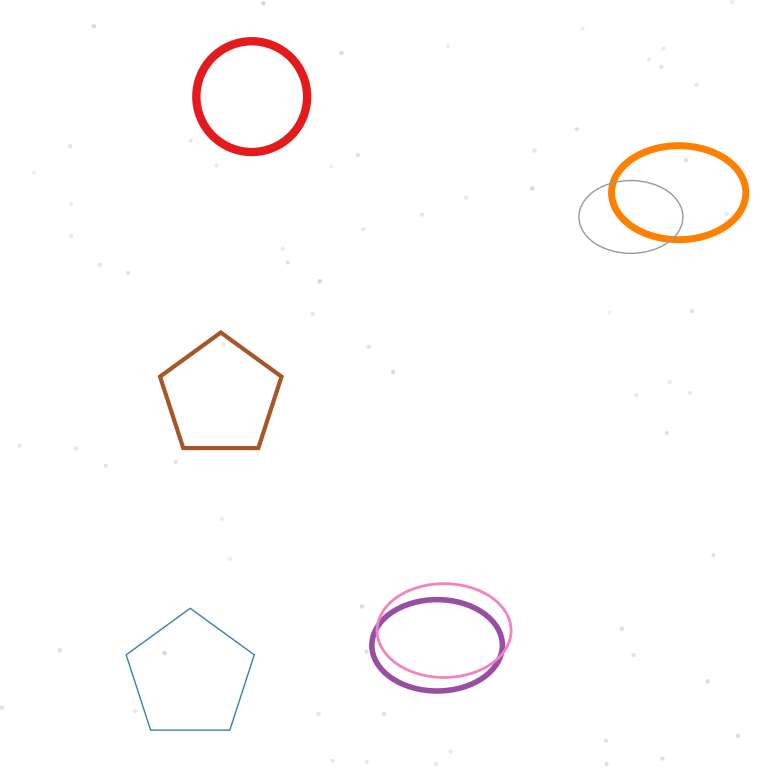[{"shape": "circle", "thickness": 3, "radius": 0.36, "center": [0.327, 0.875]}, {"shape": "pentagon", "thickness": 0.5, "radius": 0.44, "center": [0.247, 0.123]}, {"shape": "oval", "thickness": 2, "radius": 0.42, "center": [0.568, 0.162]}, {"shape": "oval", "thickness": 2.5, "radius": 0.44, "center": [0.881, 0.75]}, {"shape": "pentagon", "thickness": 1.5, "radius": 0.41, "center": [0.287, 0.485]}, {"shape": "oval", "thickness": 1, "radius": 0.44, "center": [0.577, 0.181]}, {"shape": "oval", "thickness": 0.5, "radius": 0.34, "center": [0.819, 0.718]}]